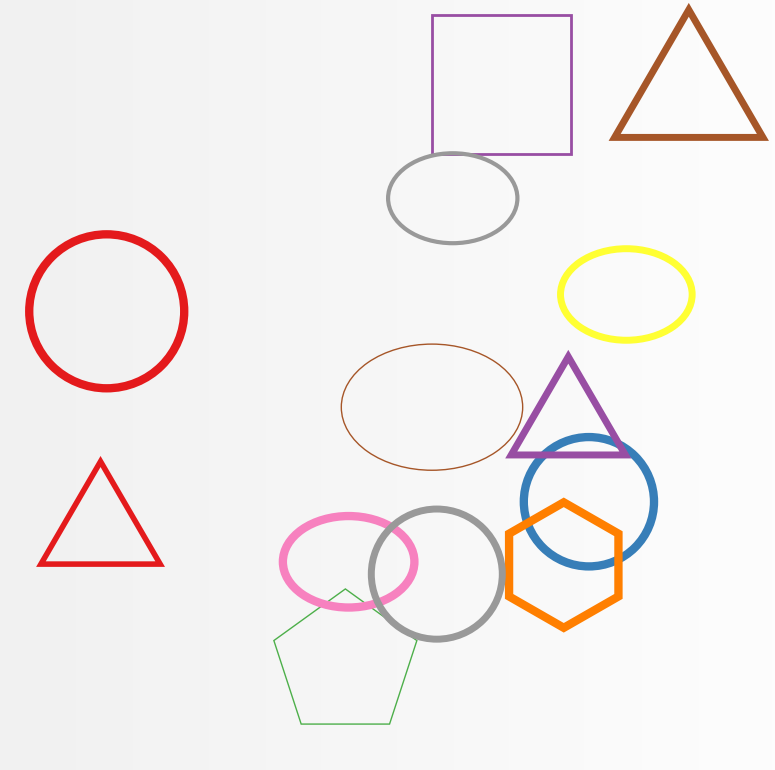[{"shape": "triangle", "thickness": 2, "radius": 0.44, "center": [0.13, 0.312]}, {"shape": "circle", "thickness": 3, "radius": 0.5, "center": [0.138, 0.596]}, {"shape": "circle", "thickness": 3, "radius": 0.42, "center": [0.76, 0.348]}, {"shape": "pentagon", "thickness": 0.5, "radius": 0.49, "center": [0.446, 0.138]}, {"shape": "triangle", "thickness": 2.5, "radius": 0.43, "center": [0.733, 0.452]}, {"shape": "square", "thickness": 1, "radius": 0.45, "center": [0.647, 0.89]}, {"shape": "hexagon", "thickness": 3, "radius": 0.41, "center": [0.727, 0.266]}, {"shape": "oval", "thickness": 2.5, "radius": 0.42, "center": [0.808, 0.618]}, {"shape": "triangle", "thickness": 2.5, "radius": 0.55, "center": [0.889, 0.877]}, {"shape": "oval", "thickness": 0.5, "radius": 0.59, "center": [0.557, 0.471]}, {"shape": "oval", "thickness": 3, "radius": 0.42, "center": [0.45, 0.27]}, {"shape": "circle", "thickness": 2.5, "radius": 0.42, "center": [0.564, 0.254]}, {"shape": "oval", "thickness": 1.5, "radius": 0.42, "center": [0.584, 0.743]}]